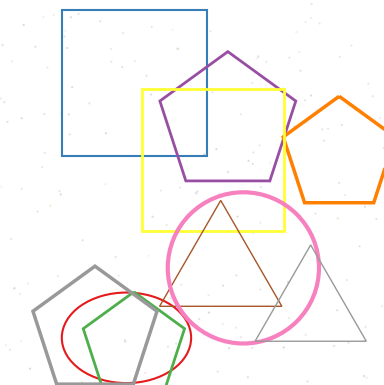[{"shape": "oval", "thickness": 1.5, "radius": 0.84, "center": [0.329, 0.123]}, {"shape": "square", "thickness": 1.5, "radius": 0.95, "center": [0.349, 0.785]}, {"shape": "pentagon", "thickness": 2, "radius": 0.69, "center": [0.348, 0.104]}, {"shape": "pentagon", "thickness": 2, "radius": 0.93, "center": [0.592, 0.68]}, {"shape": "pentagon", "thickness": 2.5, "radius": 0.76, "center": [0.881, 0.597]}, {"shape": "square", "thickness": 2, "radius": 0.92, "center": [0.553, 0.584]}, {"shape": "triangle", "thickness": 1, "radius": 0.92, "center": [0.573, 0.296]}, {"shape": "circle", "thickness": 3, "radius": 0.98, "center": [0.632, 0.304]}, {"shape": "pentagon", "thickness": 2.5, "radius": 0.85, "center": [0.247, 0.139]}, {"shape": "triangle", "thickness": 1, "radius": 0.83, "center": [0.807, 0.197]}]